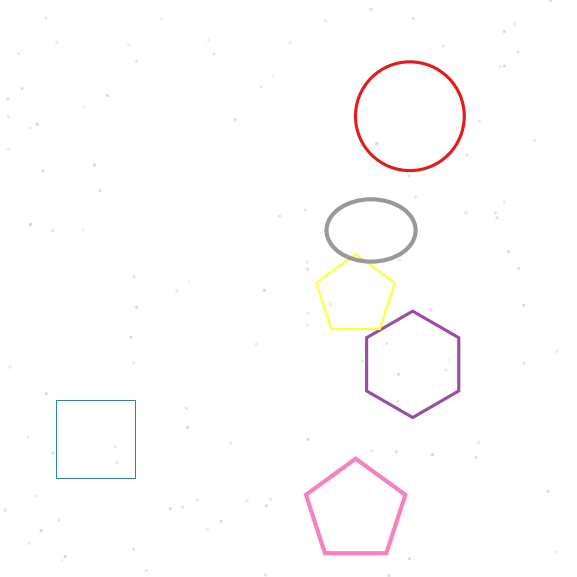[{"shape": "circle", "thickness": 1.5, "radius": 0.47, "center": [0.71, 0.798]}, {"shape": "square", "thickness": 0.5, "radius": 0.34, "center": [0.165, 0.24]}, {"shape": "hexagon", "thickness": 1.5, "radius": 0.46, "center": [0.715, 0.368]}, {"shape": "pentagon", "thickness": 1, "radius": 0.36, "center": [0.616, 0.487]}, {"shape": "pentagon", "thickness": 2, "radius": 0.45, "center": [0.616, 0.114]}, {"shape": "oval", "thickness": 2, "radius": 0.39, "center": [0.643, 0.6]}]